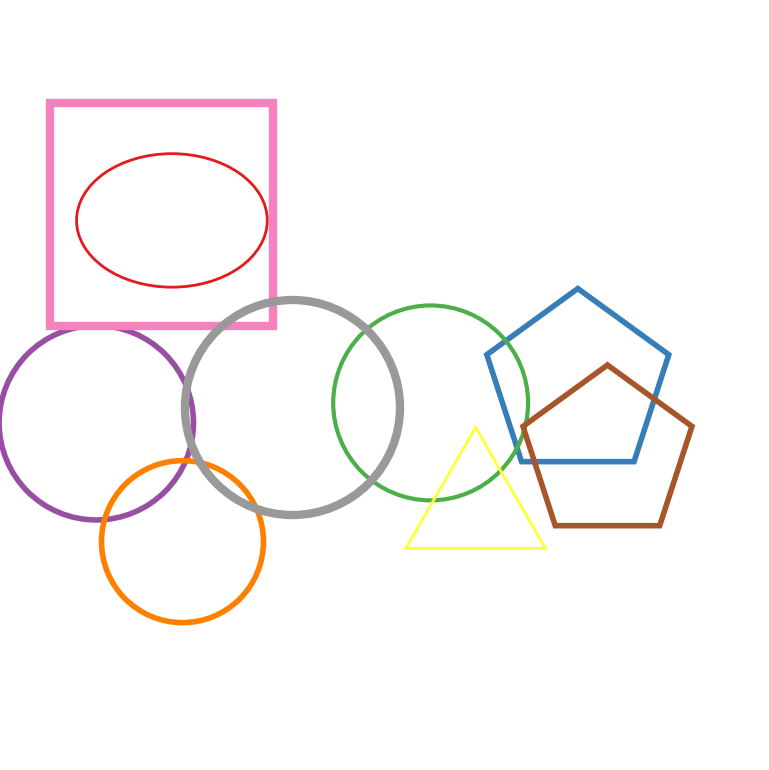[{"shape": "oval", "thickness": 1, "radius": 0.62, "center": [0.223, 0.714]}, {"shape": "pentagon", "thickness": 2, "radius": 0.62, "center": [0.75, 0.501]}, {"shape": "circle", "thickness": 1.5, "radius": 0.63, "center": [0.559, 0.477]}, {"shape": "circle", "thickness": 2, "radius": 0.63, "center": [0.125, 0.451]}, {"shape": "circle", "thickness": 2, "radius": 0.53, "center": [0.237, 0.297]}, {"shape": "triangle", "thickness": 1, "radius": 0.52, "center": [0.618, 0.34]}, {"shape": "pentagon", "thickness": 2, "radius": 0.58, "center": [0.789, 0.411]}, {"shape": "square", "thickness": 3, "radius": 0.72, "center": [0.21, 0.721]}, {"shape": "circle", "thickness": 3, "radius": 0.7, "center": [0.38, 0.471]}]